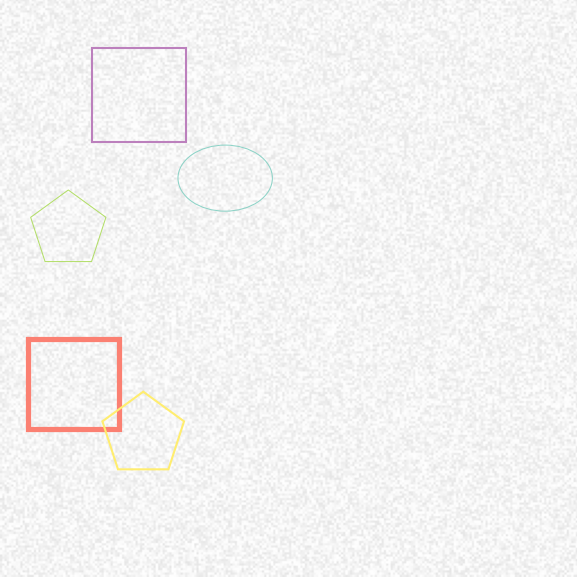[{"shape": "oval", "thickness": 0.5, "radius": 0.41, "center": [0.39, 0.691]}, {"shape": "square", "thickness": 2.5, "radius": 0.39, "center": [0.128, 0.334]}, {"shape": "pentagon", "thickness": 0.5, "radius": 0.34, "center": [0.118, 0.602]}, {"shape": "square", "thickness": 1, "radius": 0.41, "center": [0.24, 0.835]}, {"shape": "pentagon", "thickness": 1, "radius": 0.37, "center": [0.248, 0.247]}]